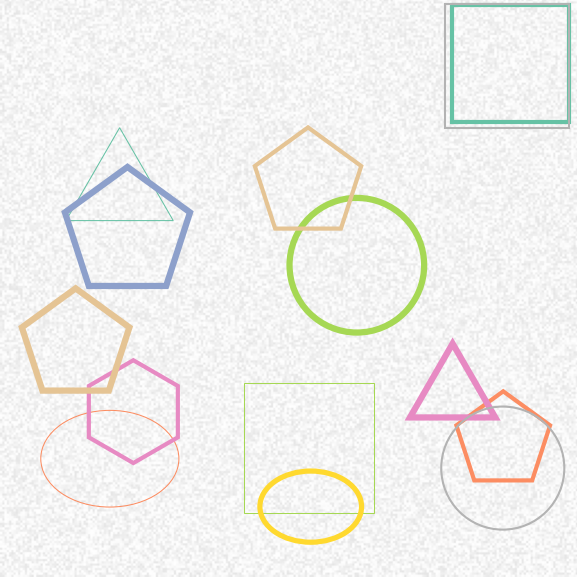[{"shape": "square", "thickness": 2, "radius": 0.51, "center": [0.884, 0.889]}, {"shape": "triangle", "thickness": 0.5, "radius": 0.54, "center": [0.207, 0.671]}, {"shape": "pentagon", "thickness": 2, "radius": 0.43, "center": [0.871, 0.236]}, {"shape": "oval", "thickness": 0.5, "radius": 0.6, "center": [0.19, 0.205]}, {"shape": "pentagon", "thickness": 3, "radius": 0.57, "center": [0.221, 0.596]}, {"shape": "triangle", "thickness": 3, "radius": 0.43, "center": [0.784, 0.319]}, {"shape": "hexagon", "thickness": 2, "radius": 0.44, "center": [0.231, 0.286]}, {"shape": "square", "thickness": 0.5, "radius": 0.56, "center": [0.536, 0.224]}, {"shape": "circle", "thickness": 3, "radius": 0.58, "center": [0.618, 0.54]}, {"shape": "oval", "thickness": 2.5, "radius": 0.44, "center": [0.538, 0.122]}, {"shape": "pentagon", "thickness": 2, "radius": 0.48, "center": [0.533, 0.682]}, {"shape": "pentagon", "thickness": 3, "radius": 0.49, "center": [0.131, 0.402]}, {"shape": "square", "thickness": 1, "radius": 0.54, "center": [0.878, 0.885]}, {"shape": "circle", "thickness": 1, "radius": 0.53, "center": [0.871, 0.189]}]